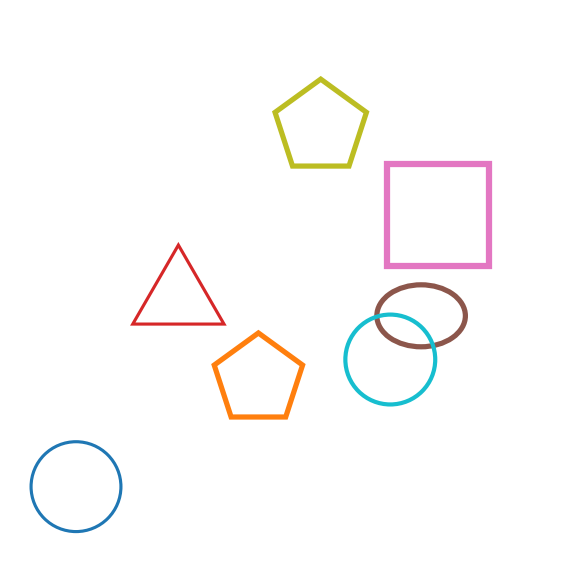[{"shape": "circle", "thickness": 1.5, "radius": 0.39, "center": [0.132, 0.156]}, {"shape": "pentagon", "thickness": 2.5, "radius": 0.4, "center": [0.447, 0.342]}, {"shape": "triangle", "thickness": 1.5, "radius": 0.46, "center": [0.309, 0.484]}, {"shape": "oval", "thickness": 2.5, "radius": 0.38, "center": [0.729, 0.452]}, {"shape": "square", "thickness": 3, "radius": 0.44, "center": [0.758, 0.627]}, {"shape": "pentagon", "thickness": 2.5, "radius": 0.42, "center": [0.555, 0.779]}, {"shape": "circle", "thickness": 2, "radius": 0.39, "center": [0.676, 0.377]}]